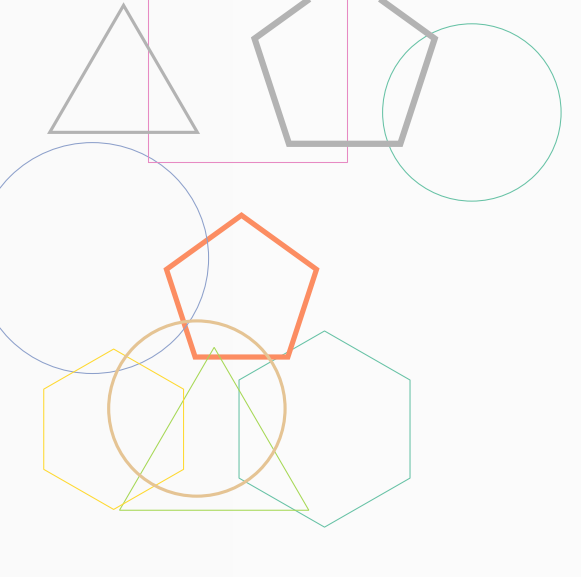[{"shape": "hexagon", "thickness": 0.5, "radius": 0.85, "center": [0.558, 0.256]}, {"shape": "circle", "thickness": 0.5, "radius": 0.77, "center": [0.812, 0.804]}, {"shape": "pentagon", "thickness": 2.5, "radius": 0.68, "center": [0.415, 0.491]}, {"shape": "circle", "thickness": 0.5, "radius": 1.0, "center": [0.159, 0.552]}, {"shape": "square", "thickness": 0.5, "radius": 0.86, "center": [0.426, 0.891]}, {"shape": "triangle", "thickness": 0.5, "radius": 0.94, "center": [0.368, 0.21]}, {"shape": "hexagon", "thickness": 0.5, "radius": 0.69, "center": [0.196, 0.256]}, {"shape": "circle", "thickness": 1.5, "radius": 0.76, "center": [0.339, 0.292]}, {"shape": "triangle", "thickness": 1.5, "radius": 0.73, "center": [0.213, 0.843]}, {"shape": "pentagon", "thickness": 3, "radius": 0.81, "center": [0.593, 0.882]}]